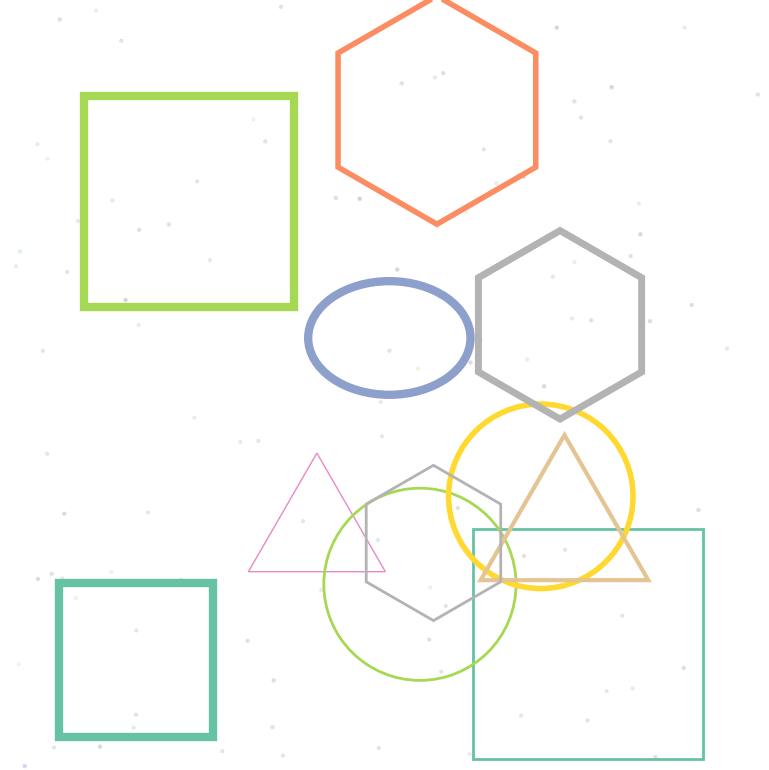[{"shape": "square", "thickness": 3, "radius": 0.5, "center": [0.176, 0.143]}, {"shape": "square", "thickness": 1, "radius": 0.75, "center": [0.763, 0.163]}, {"shape": "hexagon", "thickness": 2, "radius": 0.74, "center": [0.567, 0.857]}, {"shape": "oval", "thickness": 3, "radius": 0.53, "center": [0.506, 0.561]}, {"shape": "triangle", "thickness": 0.5, "radius": 0.51, "center": [0.412, 0.309]}, {"shape": "circle", "thickness": 1, "radius": 0.62, "center": [0.545, 0.241]}, {"shape": "square", "thickness": 3, "radius": 0.68, "center": [0.246, 0.739]}, {"shape": "circle", "thickness": 2, "radius": 0.6, "center": [0.702, 0.355]}, {"shape": "triangle", "thickness": 1.5, "radius": 0.63, "center": [0.733, 0.309]}, {"shape": "hexagon", "thickness": 2.5, "radius": 0.61, "center": [0.727, 0.578]}, {"shape": "hexagon", "thickness": 1, "radius": 0.5, "center": [0.563, 0.295]}]